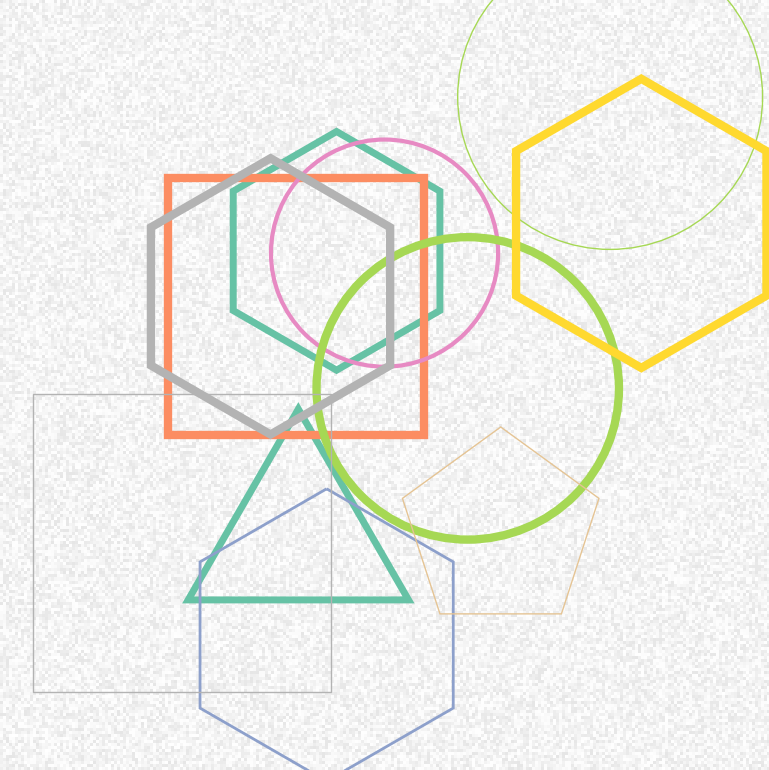[{"shape": "triangle", "thickness": 2.5, "radius": 0.83, "center": [0.387, 0.304]}, {"shape": "hexagon", "thickness": 2.5, "radius": 0.77, "center": [0.437, 0.674]}, {"shape": "square", "thickness": 3, "radius": 0.83, "center": [0.384, 0.602]}, {"shape": "hexagon", "thickness": 1, "radius": 0.95, "center": [0.424, 0.175]}, {"shape": "circle", "thickness": 1.5, "radius": 0.74, "center": [0.499, 0.671]}, {"shape": "circle", "thickness": 3, "radius": 0.98, "center": [0.607, 0.496]}, {"shape": "circle", "thickness": 0.5, "radius": 0.99, "center": [0.792, 0.874]}, {"shape": "hexagon", "thickness": 3, "radius": 0.94, "center": [0.833, 0.71]}, {"shape": "pentagon", "thickness": 0.5, "radius": 0.67, "center": [0.65, 0.311]}, {"shape": "square", "thickness": 0.5, "radius": 0.97, "center": [0.236, 0.295]}, {"shape": "hexagon", "thickness": 3, "radius": 0.9, "center": [0.351, 0.615]}]